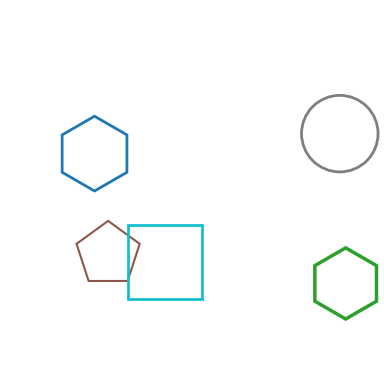[{"shape": "hexagon", "thickness": 2, "radius": 0.49, "center": [0.246, 0.601]}, {"shape": "hexagon", "thickness": 2.5, "radius": 0.46, "center": [0.898, 0.264]}, {"shape": "pentagon", "thickness": 1.5, "radius": 0.43, "center": [0.281, 0.34]}, {"shape": "circle", "thickness": 2, "radius": 0.5, "center": [0.883, 0.653]}, {"shape": "square", "thickness": 2, "radius": 0.48, "center": [0.429, 0.32]}]